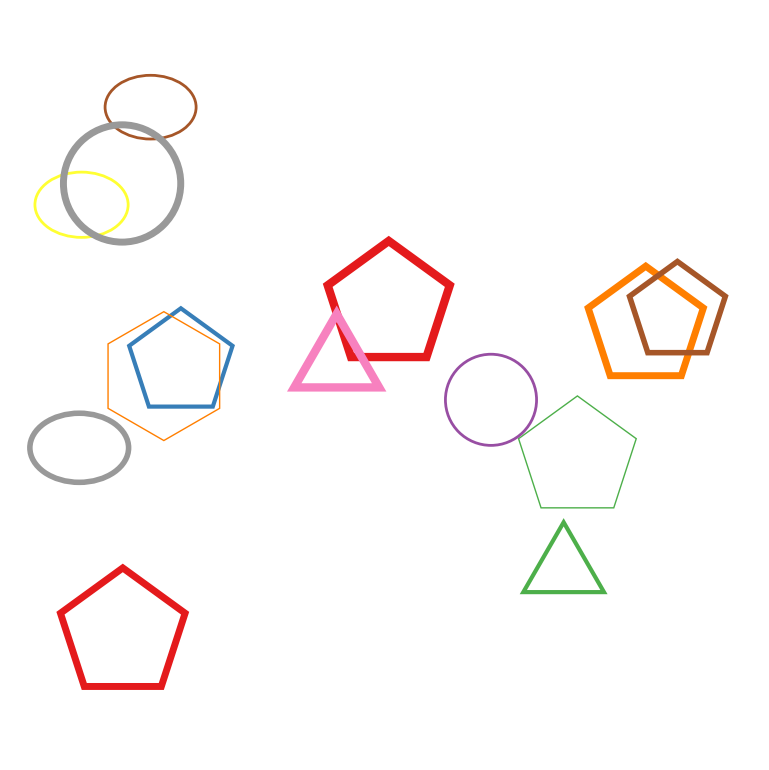[{"shape": "pentagon", "thickness": 3, "radius": 0.42, "center": [0.505, 0.604]}, {"shape": "pentagon", "thickness": 2.5, "radius": 0.43, "center": [0.159, 0.177]}, {"shape": "pentagon", "thickness": 1.5, "radius": 0.35, "center": [0.235, 0.529]}, {"shape": "triangle", "thickness": 1.5, "radius": 0.3, "center": [0.732, 0.261]}, {"shape": "pentagon", "thickness": 0.5, "radius": 0.4, "center": [0.75, 0.405]}, {"shape": "circle", "thickness": 1, "radius": 0.3, "center": [0.638, 0.481]}, {"shape": "hexagon", "thickness": 0.5, "radius": 0.42, "center": [0.213, 0.512]}, {"shape": "pentagon", "thickness": 2.5, "radius": 0.39, "center": [0.839, 0.576]}, {"shape": "oval", "thickness": 1, "radius": 0.3, "center": [0.106, 0.734]}, {"shape": "pentagon", "thickness": 2, "radius": 0.33, "center": [0.88, 0.595]}, {"shape": "oval", "thickness": 1, "radius": 0.3, "center": [0.196, 0.861]}, {"shape": "triangle", "thickness": 3, "radius": 0.32, "center": [0.437, 0.529]}, {"shape": "oval", "thickness": 2, "radius": 0.32, "center": [0.103, 0.418]}, {"shape": "circle", "thickness": 2.5, "radius": 0.38, "center": [0.159, 0.762]}]